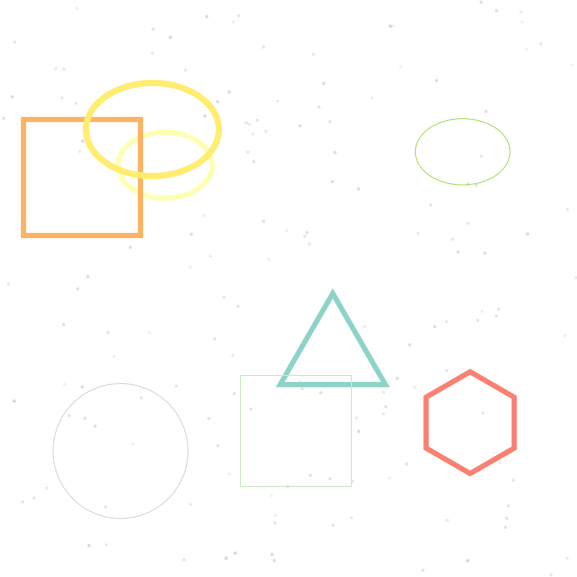[{"shape": "triangle", "thickness": 2.5, "radius": 0.53, "center": [0.576, 0.386]}, {"shape": "oval", "thickness": 2.5, "radius": 0.41, "center": [0.286, 0.713]}, {"shape": "hexagon", "thickness": 2.5, "radius": 0.44, "center": [0.814, 0.267]}, {"shape": "square", "thickness": 2.5, "radius": 0.5, "center": [0.142, 0.693]}, {"shape": "oval", "thickness": 0.5, "radius": 0.41, "center": [0.801, 0.736]}, {"shape": "circle", "thickness": 0.5, "radius": 0.58, "center": [0.209, 0.218]}, {"shape": "square", "thickness": 0.5, "radius": 0.48, "center": [0.512, 0.254]}, {"shape": "oval", "thickness": 3, "radius": 0.58, "center": [0.264, 0.775]}]